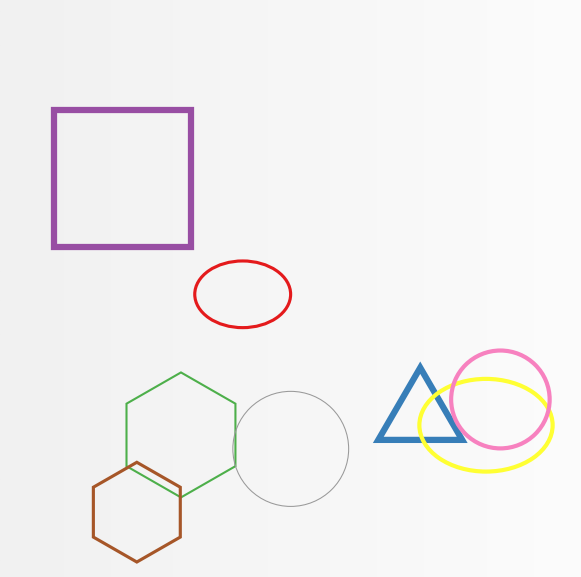[{"shape": "oval", "thickness": 1.5, "radius": 0.41, "center": [0.418, 0.49]}, {"shape": "triangle", "thickness": 3, "radius": 0.42, "center": [0.723, 0.279]}, {"shape": "hexagon", "thickness": 1, "radius": 0.54, "center": [0.311, 0.246]}, {"shape": "square", "thickness": 3, "radius": 0.59, "center": [0.211, 0.69]}, {"shape": "oval", "thickness": 2, "radius": 0.57, "center": [0.836, 0.263]}, {"shape": "hexagon", "thickness": 1.5, "radius": 0.43, "center": [0.235, 0.112]}, {"shape": "circle", "thickness": 2, "radius": 0.42, "center": [0.861, 0.307]}, {"shape": "circle", "thickness": 0.5, "radius": 0.5, "center": [0.5, 0.222]}]